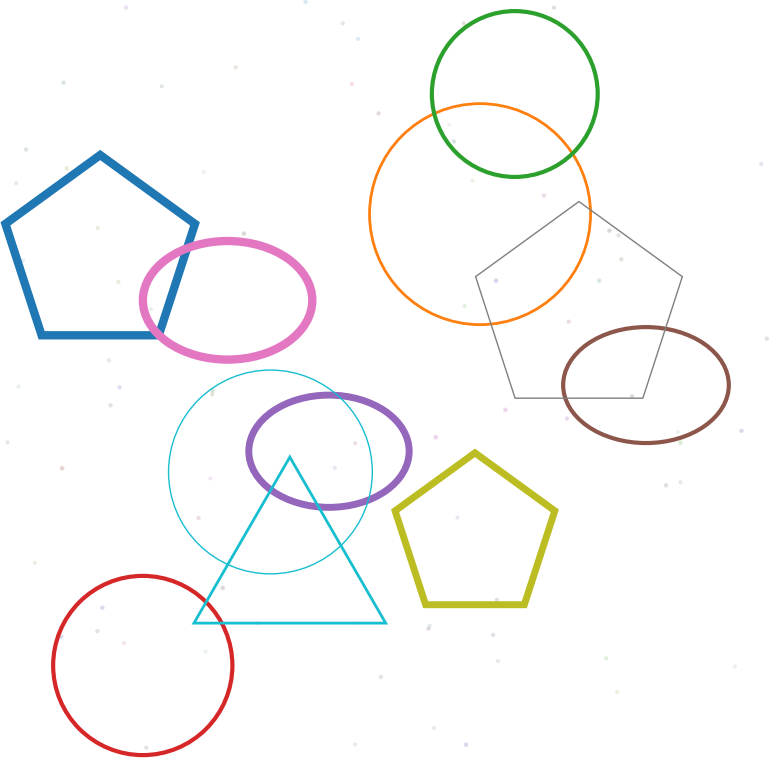[{"shape": "pentagon", "thickness": 3, "radius": 0.65, "center": [0.13, 0.669]}, {"shape": "circle", "thickness": 1, "radius": 0.72, "center": [0.623, 0.722]}, {"shape": "circle", "thickness": 1.5, "radius": 0.54, "center": [0.669, 0.878]}, {"shape": "circle", "thickness": 1.5, "radius": 0.58, "center": [0.185, 0.136]}, {"shape": "oval", "thickness": 2.5, "radius": 0.52, "center": [0.427, 0.414]}, {"shape": "oval", "thickness": 1.5, "radius": 0.54, "center": [0.839, 0.5]}, {"shape": "oval", "thickness": 3, "radius": 0.55, "center": [0.296, 0.61]}, {"shape": "pentagon", "thickness": 0.5, "radius": 0.71, "center": [0.752, 0.597]}, {"shape": "pentagon", "thickness": 2.5, "radius": 0.55, "center": [0.617, 0.303]}, {"shape": "circle", "thickness": 0.5, "radius": 0.66, "center": [0.351, 0.387]}, {"shape": "triangle", "thickness": 1, "radius": 0.72, "center": [0.376, 0.263]}]